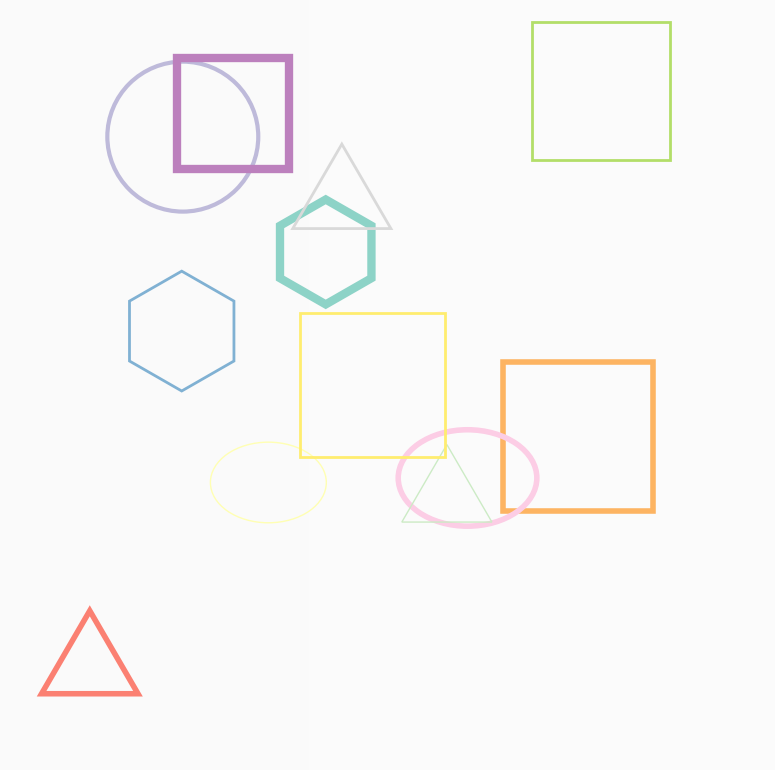[{"shape": "hexagon", "thickness": 3, "radius": 0.34, "center": [0.42, 0.673]}, {"shape": "oval", "thickness": 0.5, "radius": 0.37, "center": [0.346, 0.373]}, {"shape": "circle", "thickness": 1.5, "radius": 0.49, "center": [0.236, 0.823]}, {"shape": "triangle", "thickness": 2, "radius": 0.36, "center": [0.116, 0.135]}, {"shape": "hexagon", "thickness": 1, "radius": 0.39, "center": [0.234, 0.57]}, {"shape": "square", "thickness": 2, "radius": 0.48, "center": [0.746, 0.433]}, {"shape": "square", "thickness": 1, "radius": 0.45, "center": [0.776, 0.882]}, {"shape": "oval", "thickness": 2, "radius": 0.45, "center": [0.603, 0.379]}, {"shape": "triangle", "thickness": 1, "radius": 0.37, "center": [0.441, 0.74]}, {"shape": "square", "thickness": 3, "radius": 0.36, "center": [0.301, 0.853]}, {"shape": "triangle", "thickness": 0.5, "radius": 0.34, "center": [0.577, 0.356]}, {"shape": "square", "thickness": 1, "radius": 0.47, "center": [0.481, 0.5]}]